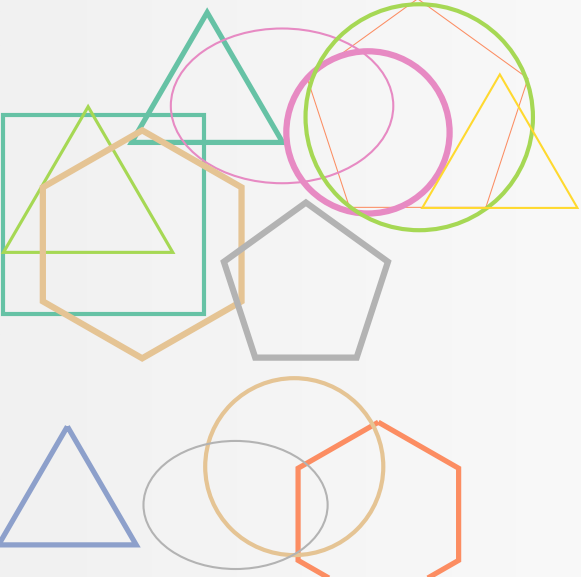[{"shape": "square", "thickness": 2, "radius": 0.86, "center": [0.178, 0.628]}, {"shape": "triangle", "thickness": 2.5, "radius": 0.75, "center": [0.356, 0.828]}, {"shape": "pentagon", "thickness": 0.5, "radius": 1.0, "center": [0.719, 0.802]}, {"shape": "hexagon", "thickness": 2.5, "radius": 0.8, "center": [0.651, 0.109]}, {"shape": "triangle", "thickness": 2.5, "radius": 0.68, "center": [0.116, 0.124]}, {"shape": "oval", "thickness": 1, "radius": 0.96, "center": [0.485, 0.816]}, {"shape": "circle", "thickness": 3, "radius": 0.7, "center": [0.633, 0.77]}, {"shape": "triangle", "thickness": 1.5, "radius": 0.84, "center": [0.152, 0.646]}, {"shape": "circle", "thickness": 2, "radius": 0.98, "center": [0.721, 0.796]}, {"shape": "triangle", "thickness": 1, "radius": 0.77, "center": [0.86, 0.716]}, {"shape": "hexagon", "thickness": 3, "radius": 0.99, "center": [0.245, 0.576]}, {"shape": "circle", "thickness": 2, "radius": 0.77, "center": [0.506, 0.191]}, {"shape": "oval", "thickness": 1, "radius": 0.79, "center": [0.405, 0.125]}, {"shape": "pentagon", "thickness": 3, "radius": 0.74, "center": [0.526, 0.5]}]